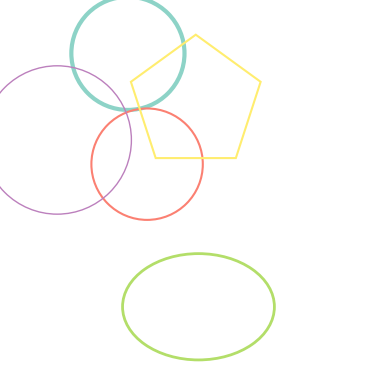[{"shape": "circle", "thickness": 3, "radius": 0.73, "center": [0.332, 0.861]}, {"shape": "circle", "thickness": 1.5, "radius": 0.72, "center": [0.382, 0.574]}, {"shape": "oval", "thickness": 2, "radius": 0.99, "center": [0.516, 0.203]}, {"shape": "circle", "thickness": 1, "radius": 0.96, "center": [0.149, 0.636]}, {"shape": "pentagon", "thickness": 1.5, "radius": 0.89, "center": [0.508, 0.733]}]